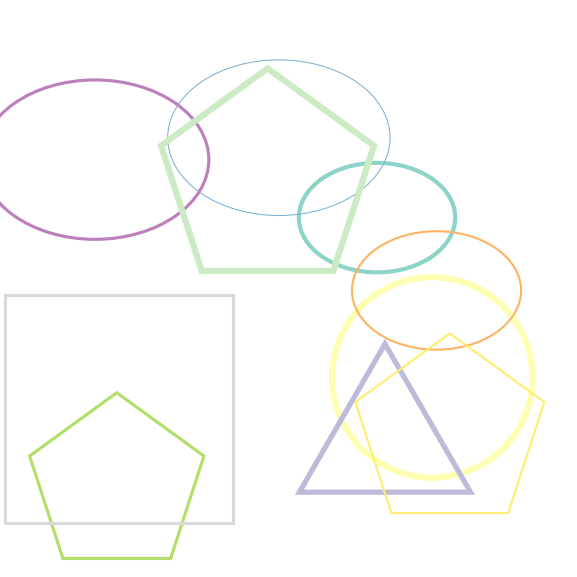[{"shape": "oval", "thickness": 2, "radius": 0.68, "center": [0.653, 0.622]}, {"shape": "circle", "thickness": 3, "radius": 0.87, "center": [0.749, 0.346]}, {"shape": "triangle", "thickness": 2.5, "radius": 0.86, "center": [0.667, 0.232]}, {"shape": "oval", "thickness": 0.5, "radius": 0.96, "center": [0.483, 0.761]}, {"shape": "oval", "thickness": 1, "radius": 0.73, "center": [0.756, 0.496]}, {"shape": "pentagon", "thickness": 1.5, "radius": 0.79, "center": [0.202, 0.16]}, {"shape": "square", "thickness": 1.5, "radius": 0.99, "center": [0.206, 0.291]}, {"shape": "oval", "thickness": 1.5, "radius": 0.99, "center": [0.164, 0.723]}, {"shape": "pentagon", "thickness": 3, "radius": 0.97, "center": [0.463, 0.687]}, {"shape": "pentagon", "thickness": 1, "radius": 0.86, "center": [0.779, 0.25]}]